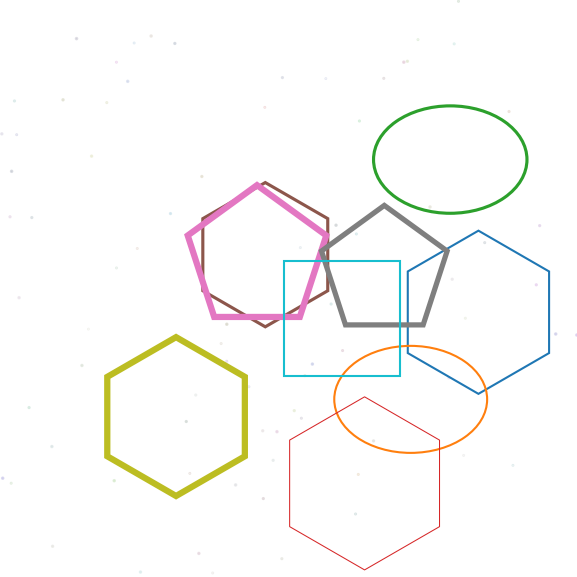[{"shape": "hexagon", "thickness": 1, "radius": 0.71, "center": [0.828, 0.458]}, {"shape": "oval", "thickness": 1, "radius": 0.66, "center": [0.711, 0.308]}, {"shape": "oval", "thickness": 1.5, "radius": 0.66, "center": [0.78, 0.723]}, {"shape": "hexagon", "thickness": 0.5, "radius": 0.75, "center": [0.631, 0.162]}, {"shape": "hexagon", "thickness": 1.5, "radius": 0.62, "center": [0.459, 0.558]}, {"shape": "pentagon", "thickness": 3, "radius": 0.63, "center": [0.445, 0.552]}, {"shape": "pentagon", "thickness": 2.5, "radius": 0.57, "center": [0.665, 0.529]}, {"shape": "hexagon", "thickness": 3, "radius": 0.69, "center": [0.305, 0.278]}, {"shape": "square", "thickness": 1, "radius": 0.5, "center": [0.592, 0.448]}]